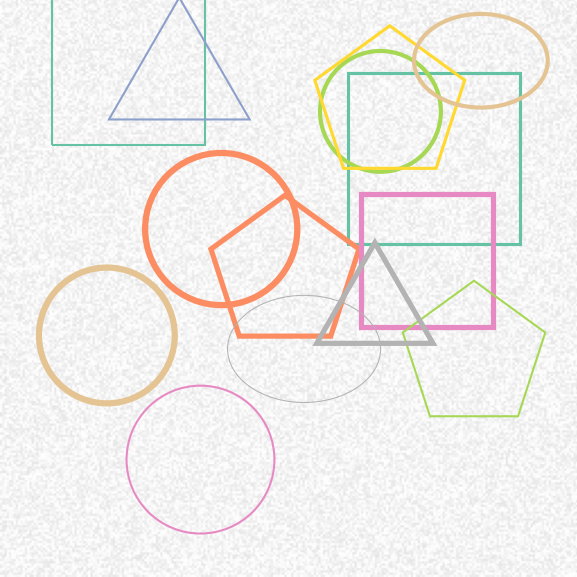[{"shape": "square", "thickness": 1.5, "radius": 0.74, "center": [0.751, 0.725]}, {"shape": "square", "thickness": 1, "radius": 0.66, "center": [0.222, 0.881]}, {"shape": "circle", "thickness": 3, "radius": 0.66, "center": [0.383, 0.603]}, {"shape": "pentagon", "thickness": 2.5, "radius": 0.67, "center": [0.493, 0.526]}, {"shape": "triangle", "thickness": 1, "radius": 0.7, "center": [0.31, 0.863]}, {"shape": "square", "thickness": 2.5, "radius": 0.57, "center": [0.739, 0.548]}, {"shape": "circle", "thickness": 1, "radius": 0.64, "center": [0.347, 0.203]}, {"shape": "pentagon", "thickness": 1, "radius": 0.65, "center": [0.821, 0.383]}, {"shape": "circle", "thickness": 2, "radius": 0.52, "center": [0.659, 0.806]}, {"shape": "pentagon", "thickness": 1.5, "radius": 0.68, "center": [0.675, 0.818]}, {"shape": "circle", "thickness": 3, "radius": 0.59, "center": [0.185, 0.418]}, {"shape": "oval", "thickness": 2, "radius": 0.58, "center": [0.833, 0.894]}, {"shape": "triangle", "thickness": 2.5, "radius": 0.58, "center": [0.649, 0.463]}, {"shape": "oval", "thickness": 0.5, "radius": 0.66, "center": [0.527, 0.395]}]